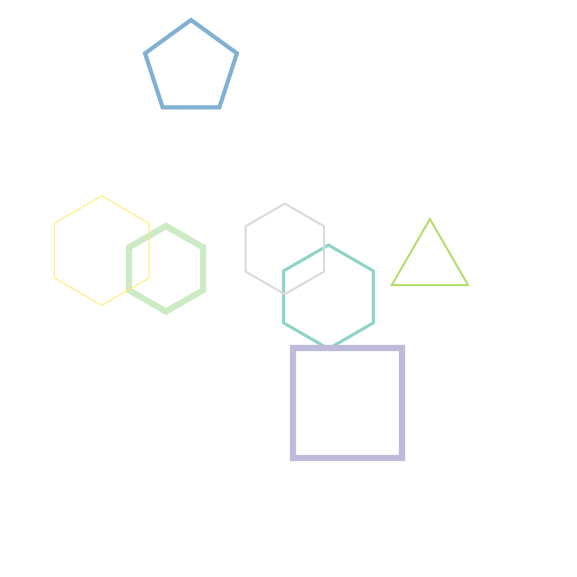[{"shape": "hexagon", "thickness": 1.5, "radius": 0.45, "center": [0.569, 0.485]}, {"shape": "square", "thickness": 3, "radius": 0.48, "center": [0.602, 0.301]}, {"shape": "pentagon", "thickness": 2, "radius": 0.42, "center": [0.331, 0.881]}, {"shape": "triangle", "thickness": 1, "radius": 0.38, "center": [0.744, 0.544]}, {"shape": "hexagon", "thickness": 1, "radius": 0.39, "center": [0.493, 0.568]}, {"shape": "hexagon", "thickness": 3, "radius": 0.37, "center": [0.287, 0.534]}, {"shape": "hexagon", "thickness": 0.5, "radius": 0.47, "center": [0.176, 0.565]}]